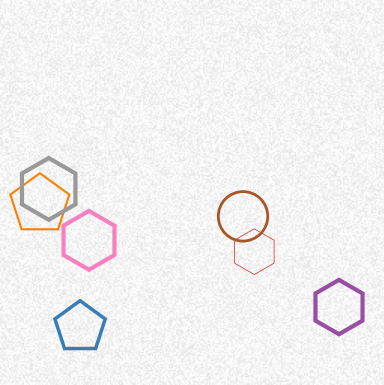[{"shape": "hexagon", "thickness": 0.5, "radius": 0.3, "center": [0.66, 0.346]}, {"shape": "pentagon", "thickness": 2.5, "radius": 0.34, "center": [0.208, 0.15]}, {"shape": "hexagon", "thickness": 3, "radius": 0.35, "center": [0.881, 0.202]}, {"shape": "pentagon", "thickness": 1.5, "radius": 0.4, "center": [0.104, 0.47]}, {"shape": "circle", "thickness": 2, "radius": 0.32, "center": [0.631, 0.438]}, {"shape": "hexagon", "thickness": 3, "radius": 0.38, "center": [0.231, 0.376]}, {"shape": "hexagon", "thickness": 3, "radius": 0.4, "center": [0.126, 0.509]}]